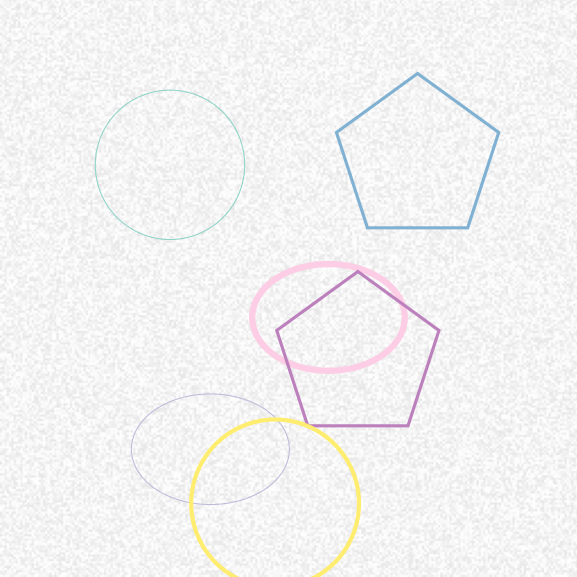[{"shape": "circle", "thickness": 0.5, "radius": 0.65, "center": [0.294, 0.714]}, {"shape": "oval", "thickness": 0.5, "radius": 0.68, "center": [0.364, 0.221]}, {"shape": "pentagon", "thickness": 1.5, "radius": 0.74, "center": [0.723, 0.724]}, {"shape": "oval", "thickness": 3, "radius": 0.66, "center": [0.569, 0.45]}, {"shape": "pentagon", "thickness": 1.5, "radius": 0.74, "center": [0.62, 0.381]}, {"shape": "circle", "thickness": 2, "radius": 0.73, "center": [0.476, 0.127]}]